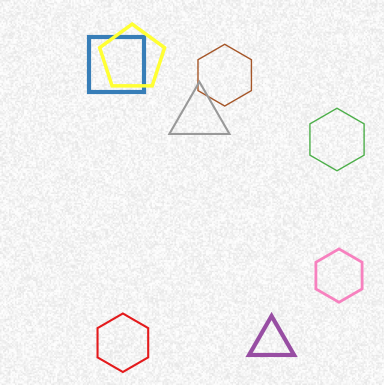[{"shape": "hexagon", "thickness": 1.5, "radius": 0.38, "center": [0.319, 0.11]}, {"shape": "square", "thickness": 3, "radius": 0.35, "center": [0.303, 0.832]}, {"shape": "hexagon", "thickness": 1, "radius": 0.41, "center": [0.875, 0.638]}, {"shape": "triangle", "thickness": 3, "radius": 0.34, "center": [0.705, 0.112]}, {"shape": "pentagon", "thickness": 2.5, "radius": 0.44, "center": [0.343, 0.849]}, {"shape": "hexagon", "thickness": 1, "radius": 0.4, "center": [0.584, 0.805]}, {"shape": "hexagon", "thickness": 2, "radius": 0.35, "center": [0.881, 0.284]}, {"shape": "triangle", "thickness": 1.5, "radius": 0.45, "center": [0.518, 0.697]}]